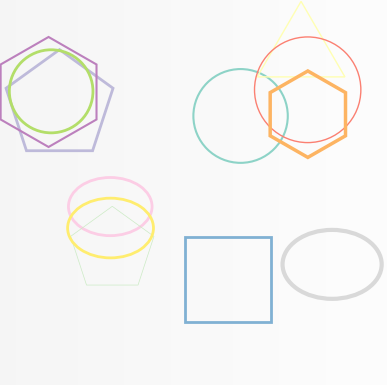[{"shape": "circle", "thickness": 1.5, "radius": 0.61, "center": [0.621, 0.699]}, {"shape": "triangle", "thickness": 1, "radius": 0.65, "center": [0.777, 0.866]}, {"shape": "pentagon", "thickness": 2, "radius": 0.73, "center": [0.154, 0.726]}, {"shape": "circle", "thickness": 1, "radius": 0.69, "center": [0.794, 0.767]}, {"shape": "square", "thickness": 2, "radius": 0.55, "center": [0.588, 0.274]}, {"shape": "hexagon", "thickness": 2.5, "radius": 0.56, "center": [0.794, 0.703]}, {"shape": "circle", "thickness": 2, "radius": 0.54, "center": [0.132, 0.763]}, {"shape": "oval", "thickness": 2, "radius": 0.54, "center": [0.285, 0.463]}, {"shape": "oval", "thickness": 3, "radius": 0.64, "center": [0.857, 0.313]}, {"shape": "hexagon", "thickness": 1.5, "radius": 0.71, "center": [0.125, 0.761]}, {"shape": "pentagon", "thickness": 0.5, "radius": 0.57, "center": [0.29, 0.351]}, {"shape": "oval", "thickness": 2, "radius": 0.55, "center": [0.285, 0.408]}]